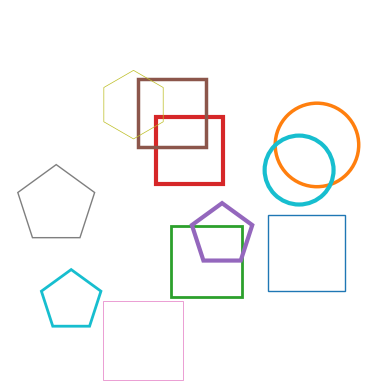[{"shape": "square", "thickness": 1, "radius": 0.5, "center": [0.796, 0.342]}, {"shape": "circle", "thickness": 2.5, "radius": 0.54, "center": [0.823, 0.624]}, {"shape": "square", "thickness": 2, "radius": 0.46, "center": [0.536, 0.321]}, {"shape": "square", "thickness": 3, "radius": 0.43, "center": [0.492, 0.609]}, {"shape": "pentagon", "thickness": 3, "radius": 0.41, "center": [0.577, 0.39]}, {"shape": "square", "thickness": 2.5, "radius": 0.44, "center": [0.447, 0.707]}, {"shape": "square", "thickness": 0.5, "radius": 0.52, "center": [0.372, 0.115]}, {"shape": "pentagon", "thickness": 1, "radius": 0.52, "center": [0.146, 0.468]}, {"shape": "hexagon", "thickness": 0.5, "radius": 0.45, "center": [0.347, 0.728]}, {"shape": "circle", "thickness": 3, "radius": 0.45, "center": [0.777, 0.558]}, {"shape": "pentagon", "thickness": 2, "radius": 0.41, "center": [0.185, 0.218]}]